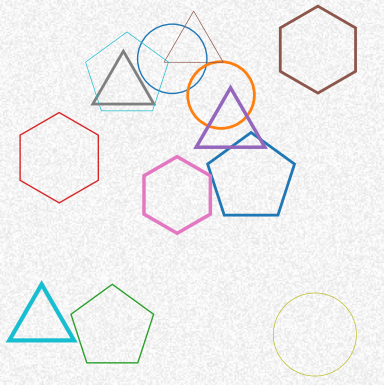[{"shape": "pentagon", "thickness": 2, "radius": 0.59, "center": [0.652, 0.537]}, {"shape": "circle", "thickness": 1, "radius": 0.45, "center": [0.447, 0.847]}, {"shape": "circle", "thickness": 2, "radius": 0.43, "center": [0.574, 0.753]}, {"shape": "pentagon", "thickness": 1, "radius": 0.56, "center": [0.292, 0.149]}, {"shape": "hexagon", "thickness": 1, "radius": 0.59, "center": [0.154, 0.59]}, {"shape": "triangle", "thickness": 2.5, "radius": 0.51, "center": [0.599, 0.669]}, {"shape": "triangle", "thickness": 0.5, "radius": 0.44, "center": [0.503, 0.883]}, {"shape": "hexagon", "thickness": 2, "radius": 0.56, "center": [0.826, 0.871]}, {"shape": "hexagon", "thickness": 2.5, "radius": 0.5, "center": [0.46, 0.494]}, {"shape": "triangle", "thickness": 2, "radius": 0.46, "center": [0.32, 0.776]}, {"shape": "circle", "thickness": 0.5, "radius": 0.54, "center": [0.818, 0.131]}, {"shape": "pentagon", "thickness": 0.5, "radius": 0.57, "center": [0.33, 0.804]}, {"shape": "triangle", "thickness": 3, "radius": 0.49, "center": [0.108, 0.164]}]